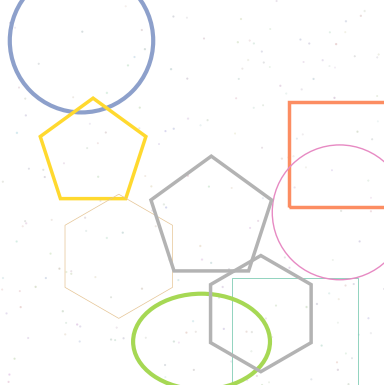[{"shape": "square", "thickness": 0.5, "radius": 0.82, "center": [0.766, 0.115]}, {"shape": "square", "thickness": 2.5, "radius": 0.68, "center": [0.886, 0.599]}, {"shape": "circle", "thickness": 3, "radius": 0.93, "center": [0.212, 0.894]}, {"shape": "circle", "thickness": 1, "radius": 0.88, "center": [0.882, 0.448]}, {"shape": "oval", "thickness": 3, "radius": 0.89, "center": [0.523, 0.113]}, {"shape": "pentagon", "thickness": 2.5, "radius": 0.72, "center": [0.242, 0.601]}, {"shape": "hexagon", "thickness": 0.5, "radius": 0.81, "center": [0.308, 0.334]}, {"shape": "pentagon", "thickness": 2.5, "radius": 0.82, "center": [0.549, 0.43]}, {"shape": "hexagon", "thickness": 2.5, "radius": 0.75, "center": [0.678, 0.185]}]